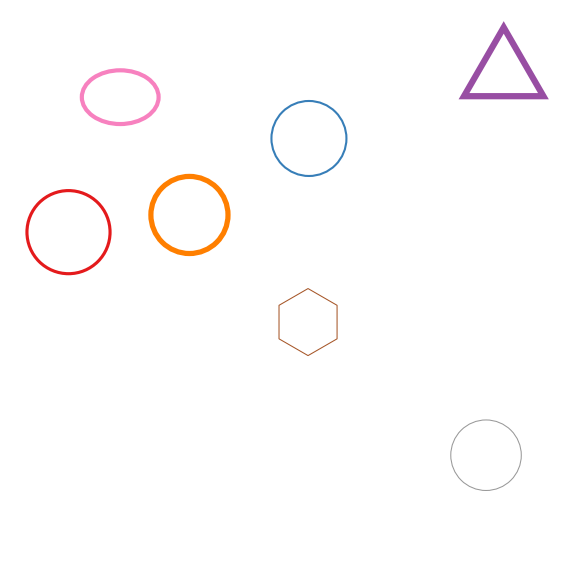[{"shape": "circle", "thickness": 1.5, "radius": 0.36, "center": [0.119, 0.597]}, {"shape": "circle", "thickness": 1, "radius": 0.32, "center": [0.535, 0.759]}, {"shape": "triangle", "thickness": 3, "radius": 0.4, "center": [0.872, 0.872]}, {"shape": "circle", "thickness": 2.5, "radius": 0.33, "center": [0.328, 0.627]}, {"shape": "hexagon", "thickness": 0.5, "radius": 0.29, "center": [0.533, 0.441]}, {"shape": "oval", "thickness": 2, "radius": 0.33, "center": [0.208, 0.831]}, {"shape": "circle", "thickness": 0.5, "radius": 0.31, "center": [0.842, 0.211]}]